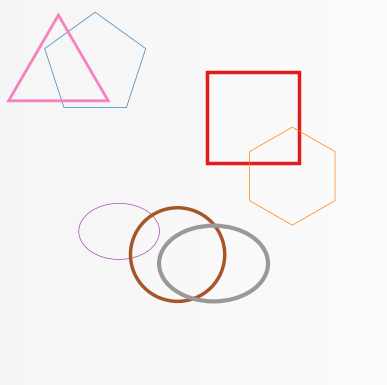[{"shape": "square", "thickness": 2.5, "radius": 0.59, "center": [0.653, 0.694]}, {"shape": "pentagon", "thickness": 0.5, "radius": 0.69, "center": [0.246, 0.831]}, {"shape": "oval", "thickness": 0.5, "radius": 0.52, "center": [0.307, 0.399]}, {"shape": "hexagon", "thickness": 0.5, "radius": 0.64, "center": [0.754, 0.542]}, {"shape": "circle", "thickness": 2.5, "radius": 0.61, "center": [0.458, 0.339]}, {"shape": "triangle", "thickness": 2, "radius": 0.74, "center": [0.151, 0.812]}, {"shape": "oval", "thickness": 3, "radius": 0.7, "center": [0.551, 0.316]}]